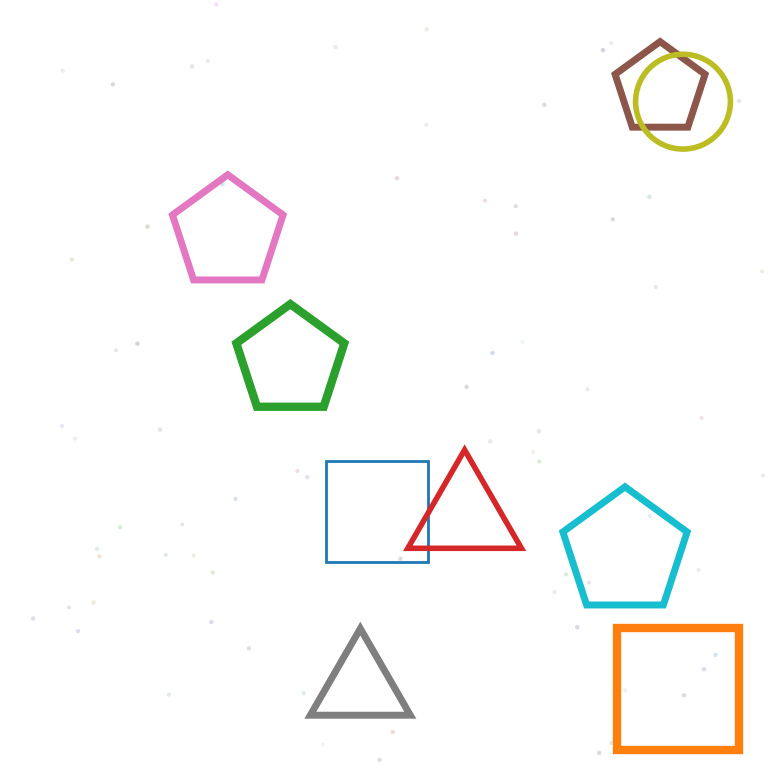[{"shape": "square", "thickness": 1, "radius": 0.33, "center": [0.49, 0.336]}, {"shape": "square", "thickness": 3, "radius": 0.4, "center": [0.88, 0.106]}, {"shape": "pentagon", "thickness": 3, "radius": 0.37, "center": [0.377, 0.531]}, {"shape": "triangle", "thickness": 2, "radius": 0.43, "center": [0.603, 0.331]}, {"shape": "pentagon", "thickness": 2.5, "radius": 0.31, "center": [0.857, 0.885]}, {"shape": "pentagon", "thickness": 2.5, "radius": 0.38, "center": [0.296, 0.698]}, {"shape": "triangle", "thickness": 2.5, "radius": 0.37, "center": [0.468, 0.109]}, {"shape": "circle", "thickness": 2, "radius": 0.31, "center": [0.887, 0.868]}, {"shape": "pentagon", "thickness": 2.5, "radius": 0.42, "center": [0.812, 0.283]}]